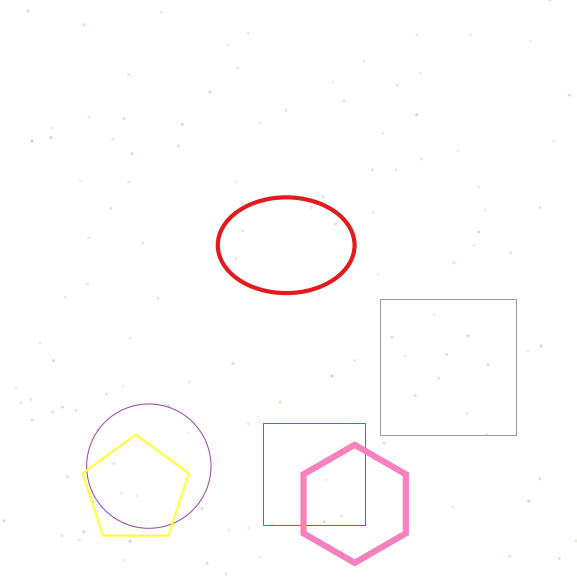[{"shape": "oval", "thickness": 2, "radius": 0.59, "center": [0.496, 0.575]}, {"shape": "square", "thickness": 0.5, "radius": 0.44, "center": [0.543, 0.179]}, {"shape": "circle", "thickness": 0.5, "radius": 0.54, "center": [0.258, 0.192]}, {"shape": "pentagon", "thickness": 1, "radius": 0.48, "center": [0.235, 0.15]}, {"shape": "hexagon", "thickness": 3, "radius": 0.51, "center": [0.614, 0.127]}, {"shape": "square", "thickness": 0.5, "radius": 0.59, "center": [0.776, 0.364]}]